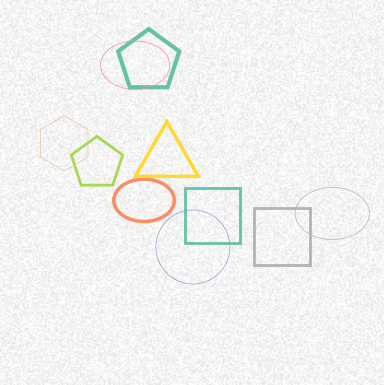[{"shape": "pentagon", "thickness": 3, "radius": 0.42, "center": [0.386, 0.841]}, {"shape": "square", "thickness": 2, "radius": 0.36, "center": [0.551, 0.44]}, {"shape": "oval", "thickness": 2.5, "radius": 0.39, "center": [0.374, 0.48]}, {"shape": "circle", "thickness": 0.5, "radius": 0.48, "center": [0.501, 0.358]}, {"shape": "oval", "thickness": 0.5, "radius": 0.45, "center": [0.351, 0.831]}, {"shape": "pentagon", "thickness": 2, "radius": 0.35, "center": [0.252, 0.576]}, {"shape": "triangle", "thickness": 2.5, "radius": 0.47, "center": [0.433, 0.589]}, {"shape": "hexagon", "thickness": 0.5, "radius": 0.36, "center": [0.167, 0.628]}, {"shape": "square", "thickness": 2, "radius": 0.37, "center": [0.732, 0.386]}, {"shape": "oval", "thickness": 0.5, "radius": 0.48, "center": [0.863, 0.445]}]